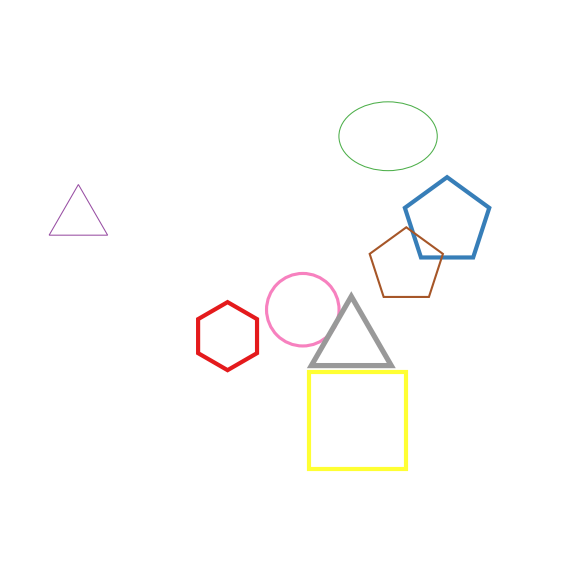[{"shape": "hexagon", "thickness": 2, "radius": 0.29, "center": [0.394, 0.417]}, {"shape": "pentagon", "thickness": 2, "radius": 0.38, "center": [0.774, 0.615]}, {"shape": "oval", "thickness": 0.5, "radius": 0.43, "center": [0.672, 0.763]}, {"shape": "triangle", "thickness": 0.5, "radius": 0.29, "center": [0.136, 0.621]}, {"shape": "square", "thickness": 2, "radius": 0.42, "center": [0.62, 0.271]}, {"shape": "pentagon", "thickness": 1, "radius": 0.33, "center": [0.704, 0.539]}, {"shape": "circle", "thickness": 1.5, "radius": 0.31, "center": [0.524, 0.463]}, {"shape": "triangle", "thickness": 2.5, "radius": 0.4, "center": [0.608, 0.406]}]